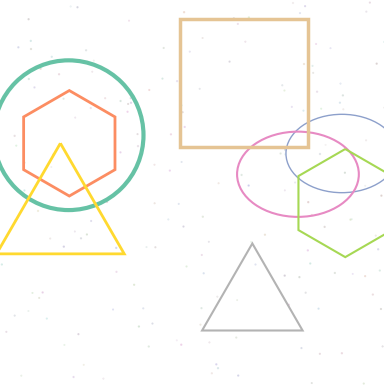[{"shape": "circle", "thickness": 3, "radius": 0.97, "center": [0.178, 0.649]}, {"shape": "hexagon", "thickness": 2, "radius": 0.68, "center": [0.18, 0.628]}, {"shape": "oval", "thickness": 1, "radius": 0.73, "center": [0.888, 0.601]}, {"shape": "oval", "thickness": 1.5, "radius": 0.79, "center": [0.774, 0.547]}, {"shape": "hexagon", "thickness": 1.5, "radius": 0.7, "center": [0.897, 0.473]}, {"shape": "triangle", "thickness": 2, "radius": 0.96, "center": [0.157, 0.436]}, {"shape": "square", "thickness": 2.5, "radius": 0.83, "center": [0.633, 0.784]}, {"shape": "triangle", "thickness": 1.5, "radius": 0.75, "center": [0.655, 0.217]}]